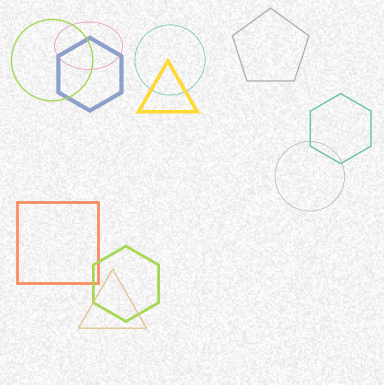[{"shape": "circle", "thickness": 0.5, "radius": 0.46, "center": [0.442, 0.844]}, {"shape": "hexagon", "thickness": 1, "radius": 0.46, "center": [0.885, 0.666]}, {"shape": "square", "thickness": 2, "radius": 0.53, "center": [0.149, 0.37]}, {"shape": "hexagon", "thickness": 3, "radius": 0.47, "center": [0.234, 0.807]}, {"shape": "oval", "thickness": 0.5, "radius": 0.44, "center": [0.23, 0.881]}, {"shape": "hexagon", "thickness": 2, "radius": 0.49, "center": [0.327, 0.263]}, {"shape": "circle", "thickness": 1, "radius": 0.53, "center": [0.135, 0.844]}, {"shape": "triangle", "thickness": 2.5, "radius": 0.44, "center": [0.436, 0.754]}, {"shape": "triangle", "thickness": 1, "radius": 0.51, "center": [0.292, 0.199]}, {"shape": "circle", "thickness": 0.5, "radius": 0.45, "center": [0.805, 0.542]}, {"shape": "pentagon", "thickness": 1, "radius": 0.52, "center": [0.703, 0.874]}]